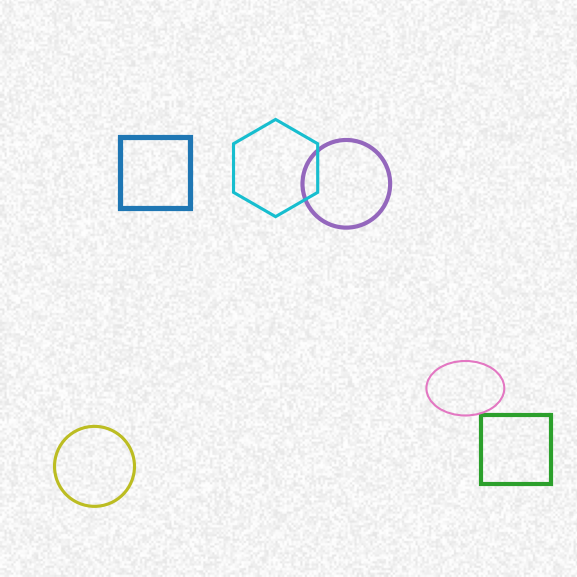[{"shape": "square", "thickness": 2.5, "radius": 0.31, "center": [0.268, 0.7]}, {"shape": "square", "thickness": 2, "radius": 0.3, "center": [0.893, 0.221]}, {"shape": "circle", "thickness": 2, "radius": 0.38, "center": [0.6, 0.681]}, {"shape": "oval", "thickness": 1, "radius": 0.34, "center": [0.806, 0.327]}, {"shape": "circle", "thickness": 1.5, "radius": 0.35, "center": [0.164, 0.192]}, {"shape": "hexagon", "thickness": 1.5, "radius": 0.42, "center": [0.477, 0.708]}]